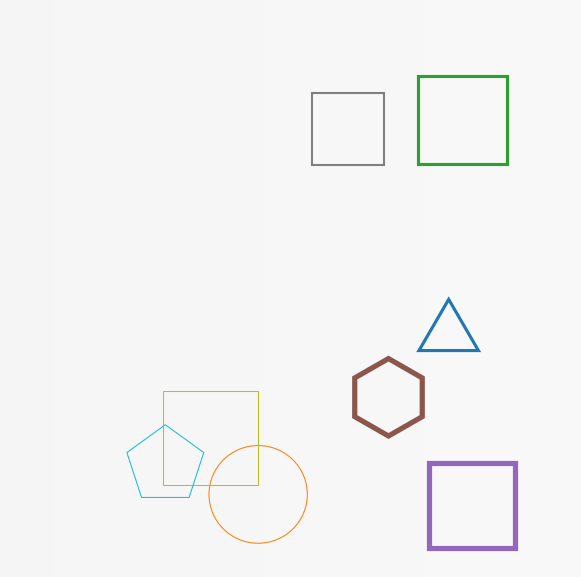[{"shape": "triangle", "thickness": 1.5, "radius": 0.3, "center": [0.772, 0.422]}, {"shape": "circle", "thickness": 0.5, "radius": 0.42, "center": [0.444, 0.143]}, {"shape": "square", "thickness": 1.5, "radius": 0.38, "center": [0.796, 0.792]}, {"shape": "square", "thickness": 2.5, "radius": 0.37, "center": [0.812, 0.124]}, {"shape": "hexagon", "thickness": 2.5, "radius": 0.34, "center": [0.668, 0.311]}, {"shape": "square", "thickness": 1, "radius": 0.31, "center": [0.598, 0.776]}, {"shape": "square", "thickness": 0.5, "radius": 0.41, "center": [0.362, 0.24]}, {"shape": "pentagon", "thickness": 0.5, "radius": 0.35, "center": [0.284, 0.194]}]